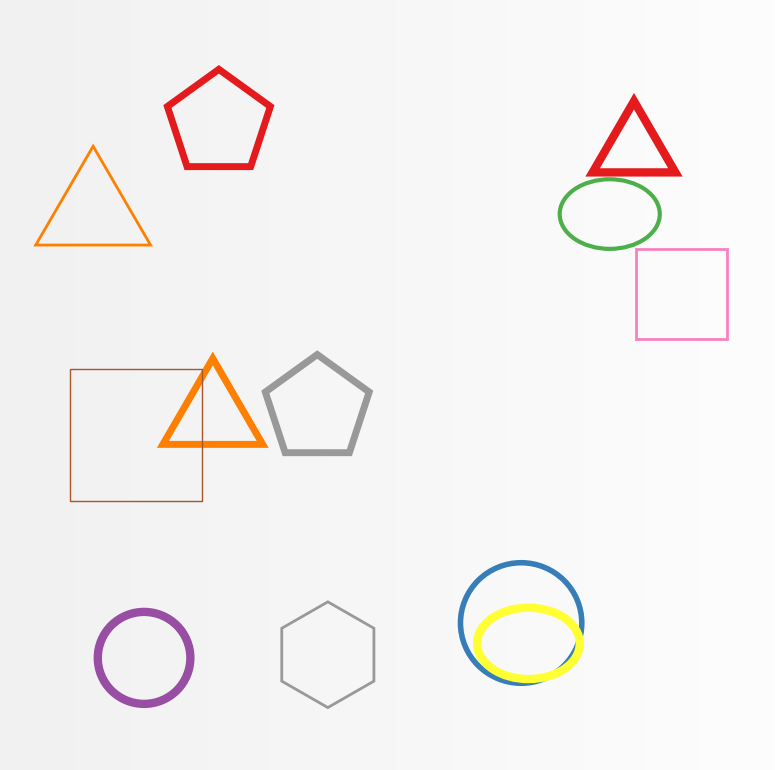[{"shape": "triangle", "thickness": 3, "radius": 0.31, "center": [0.818, 0.807]}, {"shape": "pentagon", "thickness": 2.5, "radius": 0.35, "center": [0.282, 0.84]}, {"shape": "circle", "thickness": 2, "radius": 0.39, "center": [0.672, 0.191]}, {"shape": "oval", "thickness": 1.5, "radius": 0.32, "center": [0.787, 0.722]}, {"shape": "circle", "thickness": 3, "radius": 0.3, "center": [0.186, 0.146]}, {"shape": "triangle", "thickness": 2.5, "radius": 0.37, "center": [0.275, 0.46]}, {"shape": "triangle", "thickness": 1, "radius": 0.43, "center": [0.12, 0.725]}, {"shape": "oval", "thickness": 3, "radius": 0.33, "center": [0.682, 0.164]}, {"shape": "square", "thickness": 0.5, "radius": 0.43, "center": [0.175, 0.435]}, {"shape": "square", "thickness": 1, "radius": 0.29, "center": [0.879, 0.618]}, {"shape": "pentagon", "thickness": 2.5, "radius": 0.35, "center": [0.409, 0.469]}, {"shape": "hexagon", "thickness": 1, "radius": 0.34, "center": [0.423, 0.15]}]